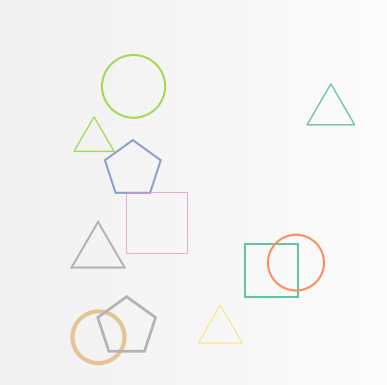[{"shape": "square", "thickness": 1.5, "radius": 0.34, "center": [0.701, 0.297]}, {"shape": "triangle", "thickness": 1, "radius": 0.35, "center": [0.854, 0.711]}, {"shape": "circle", "thickness": 1.5, "radius": 0.36, "center": [0.764, 0.318]}, {"shape": "pentagon", "thickness": 1.5, "radius": 0.38, "center": [0.343, 0.56]}, {"shape": "square", "thickness": 0.5, "radius": 0.4, "center": [0.404, 0.423]}, {"shape": "circle", "thickness": 1.5, "radius": 0.41, "center": [0.345, 0.776]}, {"shape": "triangle", "thickness": 1, "radius": 0.3, "center": [0.243, 0.637]}, {"shape": "triangle", "thickness": 0.5, "radius": 0.33, "center": [0.568, 0.142]}, {"shape": "circle", "thickness": 3, "radius": 0.34, "center": [0.254, 0.124]}, {"shape": "triangle", "thickness": 1.5, "radius": 0.4, "center": [0.253, 0.345]}, {"shape": "pentagon", "thickness": 2, "radius": 0.39, "center": [0.327, 0.151]}]